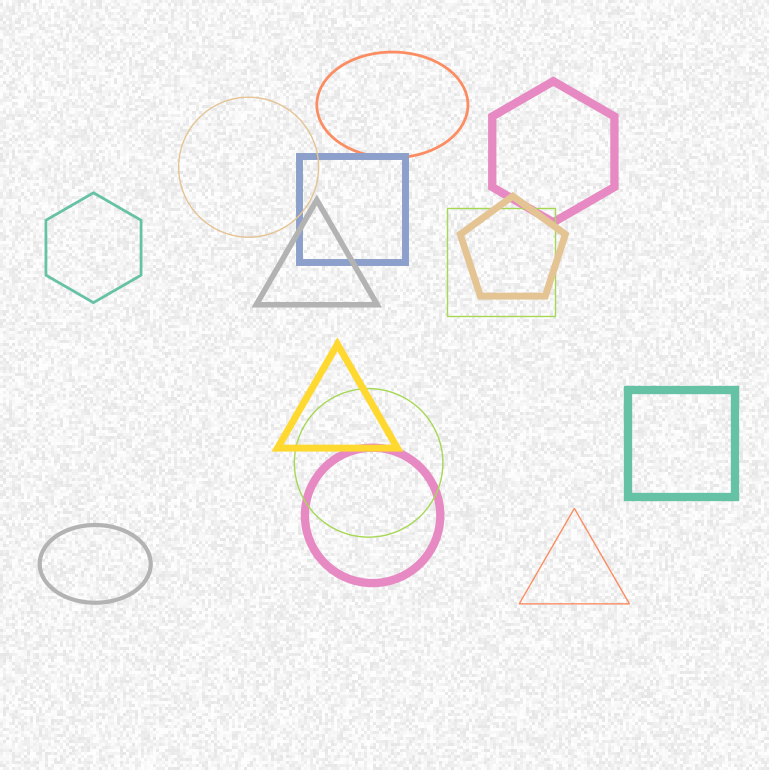[{"shape": "hexagon", "thickness": 1, "radius": 0.36, "center": [0.121, 0.678]}, {"shape": "square", "thickness": 3, "radius": 0.35, "center": [0.885, 0.424]}, {"shape": "oval", "thickness": 1, "radius": 0.49, "center": [0.51, 0.864]}, {"shape": "triangle", "thickness": 0.5, "radius": 0.41, "center": [0.746, 0.257]}, {"shape": "square", "thickness": 2.5, "radius": 0.35, "center": [0.457, 0.729]}, {"shape": "hexagon", "thickness": 3, "radius": 0.46, "center": [0.719, 0.803]}, {"shape": "circle", "thickness": 3, "radius": 0.44, "center": [0.484, 0.331]}, {"shape": "square", "thickness": 0.5, "radius": 0.35, "center": [0.651, 0.66]}, {"shape": "circle", "thickness": 0.5, "radius": 0.48, "center": [0.479, 0.399]}, {"shape": "triangle", "thickness": 2.5, "radius": 0.45, "center": [0.438, 0.463]}, {"shape": "circle", "thickness": 0.5, "radius": 0.45, "center": [0.323, 0.783]}, {"shape": "pentagon", "thickness": 2.5, "radius": 0.36, "center": [0.666, 0.673]}, {"shape": "triangle", "thickness": 2, "radius": 0.45, "center": [0.411, 0.65]}, {"shape": "oval", "thickness": 1.5, "radius": 0.36, "center": [0.124, 0.268]}]